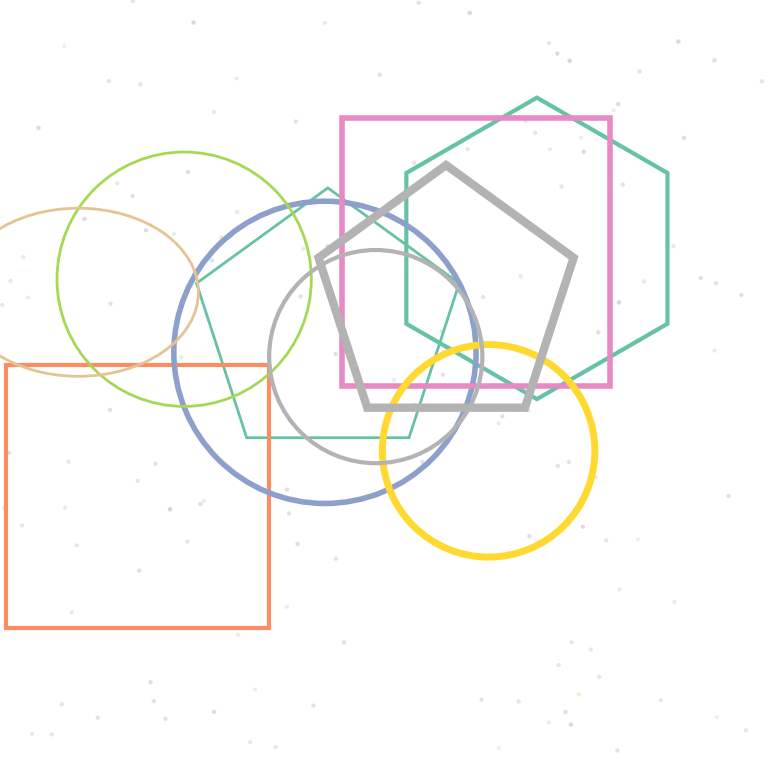[{"shape": "pentagon", "thickness": 1, "radius": 0.9, "center": [0.426, 0.577]}, {"shape": "hexagon", "thickness": 1.5, "radius": 0.98, "center": [0.697, 0.677]}, {"shape": "square", "thickness": 1.5, "radius": 0.85, "center": [0.178, 0.356]}, {"shape": "circle", "thickness": 2, "radius": 0.98, "center": [0.422, 0.542]}, {"shape": "square", "thickness": 2, "radius": 0.87, "center": [0.618, 0.673]}, {"shape": "circle", "thickness": 1, "radius": 0.83, "center": [0.239, 0.637]}, {"shape": "circle", "thickness": 2.5, "radius": 0.69, "center": [0.635, 0.415]}, {"shape": "oval", "thickness": 1, "radius": 0.78, "center": [0.102, 0.62]}, {"shape": "circle", "thickness": 1.5, "radius": 0.69, "center": [0.488, 0.537]}, {"shape": "pentagon", "thickness": 3, "radius": 0.87, "center": [0.579, 0.611]}]